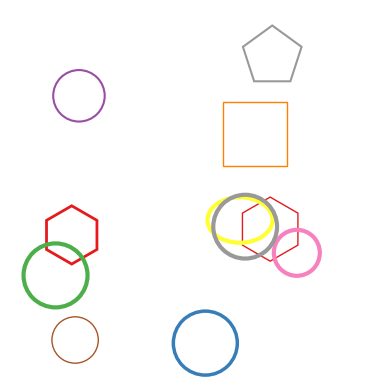[{"shape": "hexagon", "thickness": 2, "radius": 0.38, "center": [0.186, 0.39]}, {"shape": "hexagon", "thickness": 1, "radius": 0.42, "center": [0.702, 0.405]}, {"shape": "circle", "thickness": 2.5, "radius": 0.42, "center": [0.533, 0.109]}, {"shape": "circle", "thickness": 3, "radius": 0.42, "center": [0.144, 0.285]}, {"shape": "circle", "thickness": 1.5, "radius": 0.33, "center": [0.205, 0.751]}, {"shape": "square", "thickness": 1, "radius": 0.42, "center": [0.663, 0.651]}, {"shape": "oval", "thickness": 3, "radius": 0.42, "center": [0.623, 0.429]}, {"shape": "circle", "thickness": 1, "radius": 0.3, "center": [0.195, 0.117]}, {"shape": "circle", "thickness": 3, "radius": 0.3, "center": [0.771, 0.343]}, {"shape": "circle", "thickness": 3, "radius": 0.41, "center": [0.637, 0.411]}, {"shape": "pentagon", "thickness": 1.5, "radius": 0.4, "center": [0.707, 0.854]}]